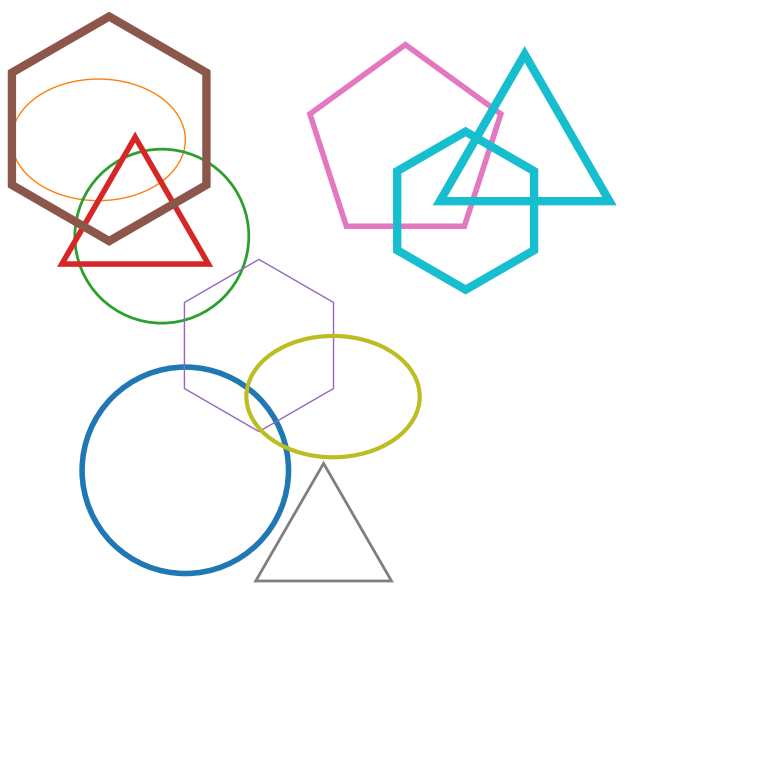[{"shape": "circle", "thickness": 2, "radius": 0.67, "center": [0.241, 0.389]}, {"shape": "oval", "thickness": 0.5, "radius": 0.56, "center": [0.128, 0.818]}, {"shape": "circle", "thickness": 1, "radius": 0.56, "center": [0.21, 0.693]}, {"shape": "triangle", "thickness": 2, "radius": 0.55, "center": [0.175, 0.712]}, {"shape": "hexagon", "thickness": 0.5, "radius": 0.56, "center": [0.336, 0.551]}, {"shape": "hexagon", "thickness": 3, "radius": 0.73, "center": [0.142, 0.833]}, {"shape": "pentagon", "thickness": 2, "radius": 0.65, "center": [0.526, 0.812]}, {"shape": "triangle", "thickness": 1, "radius": 0.51, "center": [0.42, 0.296]}, {"shape": "oval", "thickness": 1.5, "radius": 0.56, "center": [0.433, 0.485]}, {"shape": "triangle", "thickness": 3, "radius": 0.64, "center": [0.681, 0.802]}, {"shape": "hexagon", "thickness": 3, "radius": 0.51, "center": [0.605, 0.726]}]